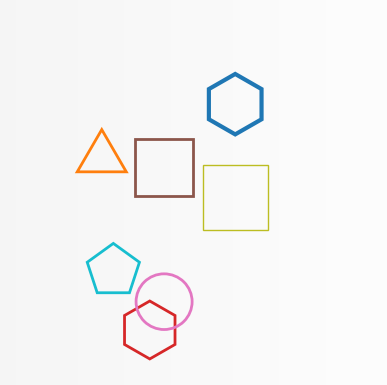[{"shape": "hexagon", "thickness": 3, "radius": 0.39, "center": [0.607, 0.729]}, {"shape": "triangle", "thickness": 2, "radius": 0.37, "center": [0.263, 0.59]}, {"shape": "hexagon", "thickness": 2, "radius": 0.38, "center": [0.386, 0.143]}, {"shape": "square", "thickness": 2, "radius": 0.37, "center": [0.423, 0.564]}, {"shape": "circle", "thickness": 2, "radius": 0.36, "center": [0.423, 0.216]}, {"shape": "square", "thickness": 1, "radius": 0.42, "center": [0.608, 0.487]}, {"shape": "pentagon", "thickness": 2, "radius": 0.35, "center": [0.292, 0.297]}]